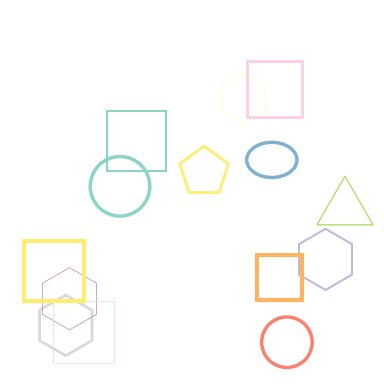[{"shape": "circle", "thickness": 2.5, "radius": 0.39, "center": [0.312, 0.516]}, {"shape": "square", "thickness": 1.5, "radius": 0.39, "center": [0.355, 0.635]}, {"shape": "hexagon", "thickness": 0.5, "radius": 0.32, "center": [0.631, 0.744]}, {"shape": "hexagon", "thickness": 1.5, "radius": 0.4, "center": [0.845, 0.326]}, {"shape": "circle", "thickness": 2.5, "radius": 0.33, "center": [0.745, 0.111]}, {"shape": "oval", "thickness": 2.5, "radius": 0.33, "center": [0.706, 0.585]}, {"shape": "square", "thickness": 3, "radius": 0.29, "center": [0.725, 0.279]}, {"shape": "triangle", "thickness": 1, "radius": 0.42, "center": [0.896, 0.458]}, {"shape": "square", "thickness": 2, "radius": 0.36, "center": [0.714, 0.769]}, {"shape": "hexagon", "thickness": 2, "radius": 0.39, "center": [0.171, 0.155]}, {"shape": "hexagon", "thickness": 0.5, "radius": 0.4, "center": [0.181, 0.224]}, {"shape": "square", "thickness": 0.5, "radius": 0.4, "center": [0.217, 0.138]}, {"shape": "square", "thickness": 3, "radius": 0.39, "center": [0.141, 0.296]}, {"shape": "pentagon", "thickness": 2, "radius": 0.33, "center": [0.53, 0.554]}]